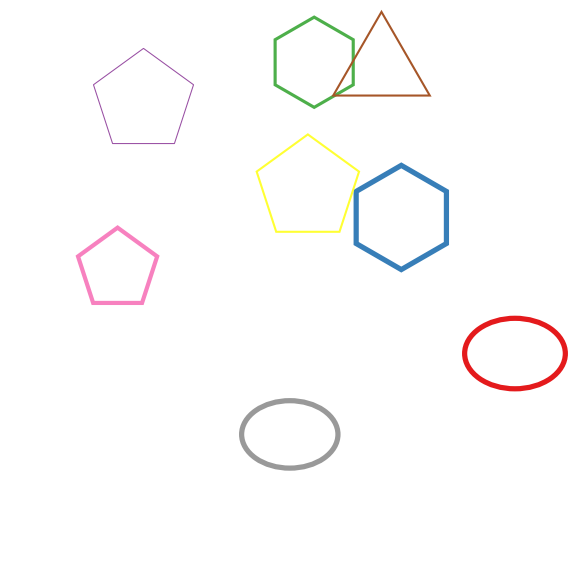[{"shape": "oval", "thickness": 2.5, "radius": 0.44, "center": [0.892, 0.387]}, {"shape": "hexagon", "thickness": 2.5, "radius": 0.45, "center": [0.695, 0.623]}, {"shape": "hexagon", "thickness": 1.5, "radius": 0.39, "center": [0.544, 0.891]}, {"shape": "pentagon", "thickness": 0.5, "radius": 0.46, "center": [0.248, 0.824]}, {"shape": "pentagon", "thickness": 1, "radius": 0.47, "center": [0.533, 0.673]}, {"shape": "triangle", "thickness": 1, "radius": 0.48, "center": [0.661, 0.882]}, {"shape": "pentagon", "thickness": 2, "radius": 0.36, "center": [0.204, 0.533]}, {"shape": "oval", "thickness": 2.5, "radius": 0.42, "center": [0.502, 0.247]}]